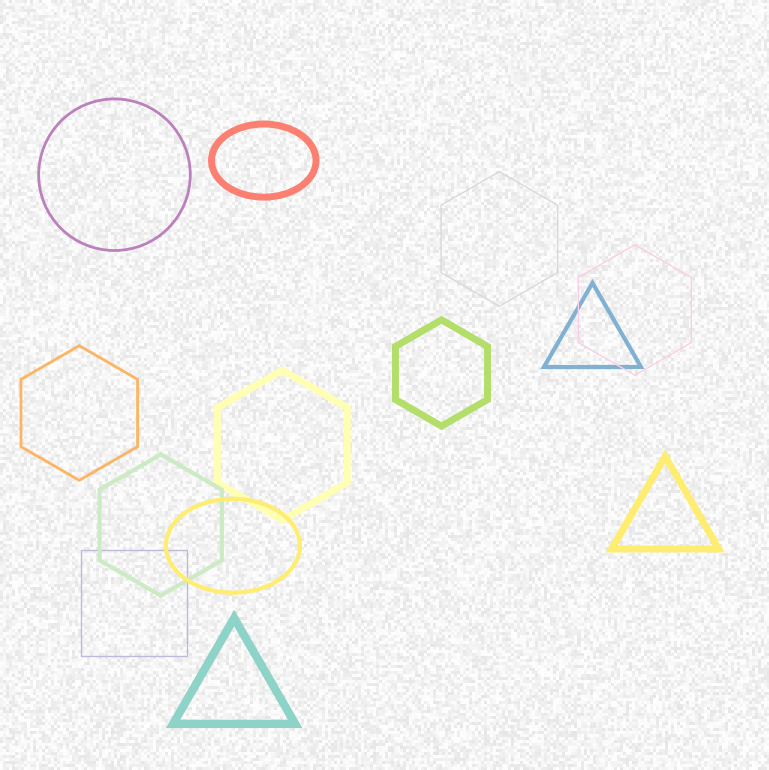[{"shape": "triangle", "thickness": 3, "radius": 0.46, "center": [0.304, 0.106]}, {"shape": "hexagon", "thickness": 2.5, "radius": 0.49, "center": [0.367, 0.422]}, {"shape": "square", "thickness": 0.5, "radius": 0.34, "center": [0.174, 0.217]}, {"shape": "oval", "thickness": 2.5, "radius": 0.34, "center": [0.343, 0.791]}, {"shape": "triangle", "thickness": 1.5, "radius": 0.36, "center": [0.769, 0.56]}, {"shape": "hexagon", "thickness": 1, "radius": 0.44, "center": [0.103, 0.464]}, {"shape": "hexagon", "thickness": 2.5, "radius": 0.35, "center": [0.573, 0.516]}, {"shape": "hexagon", "thickness": 0.5, "radius": 0.42, "center": [0.824, 0.597]}, {"shape": "hexagon", "thickness": 0.5, "radius": 0.44, "center": [0.648, 0.69]}, {"shape": "circle", "thickness": 1, "radius": 0.49, "center": [0.149, 0.773]}, {"shape": "hexagon", "thickness": 1.5, "radius": 0.46, "center": [0.209, 0.318]}, {"shape": "triangle", "thickness": 2.5, "radius": 0.4, "center": [0.864, 0.327]}, {"shape": "oval", "thickness": 1.5, "radius": 0.44, "center": [0.302, 0.291]}]